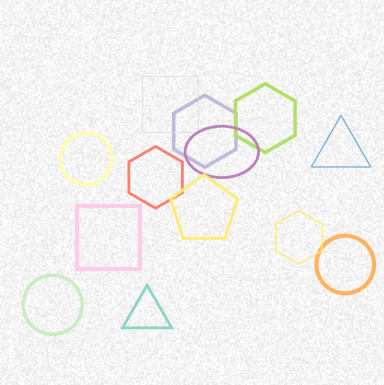[{"shape": "triangle", "thickness": 2, "radius": 0.37, "center": [0.382, 0.185]}, {"shape": "circle", "thickness": 2.5, "radius": 0.33, "center": [0.223, 0.588]}, {"shape": "hexagon", "thickness": 2.5, "radius": 0.47, "center": [0.532, 0.659]}, {"shape": "hexagon", "thickness": 2, "radius": 0.4, "center": [0.404, 0.539]}, {"shape": "triangle", "thickness": 1, "radius": 0.45, "center": [0.886, 0.611]}, {"shape": "circle", "thickness": 3, "radius": 0.37, "center": [0.897, 0.313]}, {"shape": "hexagon", "thickness": 2.5, "radius": 0.45, "center": [0.689, 0.693]}, {"shape": "square", "thickness": 3, "radius": 0.41, "center": [0.281, 0.383]}, {"shape": "square", "thickness": 0.5, "radius": 0.37, "center": [0.442, 0.73]}, {"shape": "oval", "thickness": 2, "radius": 0.48, "center": [0.576, 0.605]}, {"shape": "circle", "thickness": 2.5, "radius": 0.38, "center": [0.137, 0.208]}, {"shape": "hexagon", "thickness": 1, "radius": 0.35, "center": [0.777, 0.384]}, {"shape": "pentagon", "thickness": 2, "radius": 0.46, "center": [0.53, 0.455]}]